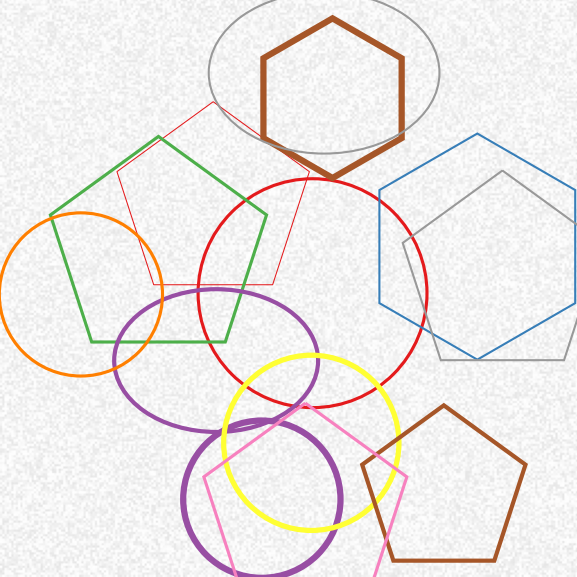[{"shape": "circle", "thickness": 1.5, "radius": 0.99, "center": [0.541, 0.491]}, {"shape": "pentagon", "thickness": 0.5, "radius": 0.88, "center": [0.369, 0.648]}, {"shape": "hexagon", "thickness": 1, "radius": 0.98, "center": [0.827, 0.572]}, {"shape": "pentagon", "thickness": 1.5, "radius": 0.98, "center": [0.274, 0.566]}, {"shape": "circle", "thickness": 3, "radius": 0.68, "center": [0.453, 0.135]}, {"shape": "oval", "thickness": 2, "radius": 0.88, "center": [0.374, 0.375]}, {"shape": "circle", "thickness": 1.5, "radius": 0.71, "center": [0.14, 0.489]}, {"shape": "circle", "thickness": 2.5, "radius": 0.76, "center": [0.539, 0.232]}, {"shape": "pentagon", "thickness": 2, "radius": 0.74, "center": [0.769, 0.149]}, {"shape": "hexagon", "thickness": 3, "radius": 0.69, "center": [0.576, 0.829]}, {"shape": "pentagon", "thickness": 1.5, "radius": 0.92, "center": [0.529, 0.116]}, {"shape": "pentagon", "thickness": 1, "radius": 0.91, "center": [0.87, 0.522]}, {"shape": "oval", "thickness": 1, "radius": 1.0, "center": [0.561, 0.873]}]